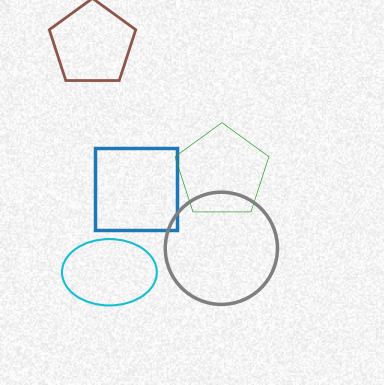[{"shape": "square", "thickness": 2.5, "radius": 0.53, "center": [0.353, 0.508]}, {"shape": "pentagon", "thickness": 0.5, "radius": 0.64, "center": [0.577, 0.553]}, {"shape": "pentagon", "thickness": 2, "radius": 0.59, "center": [0.24, 0.886]}, {"shape": "circle", "thickness": 2.5, "radius": 0.73, "center": [0.575, 0.355]}, {"shape": "oval", "thickness": 1.5, "radius": 0.62, "center": [0.284, 0.293]}]